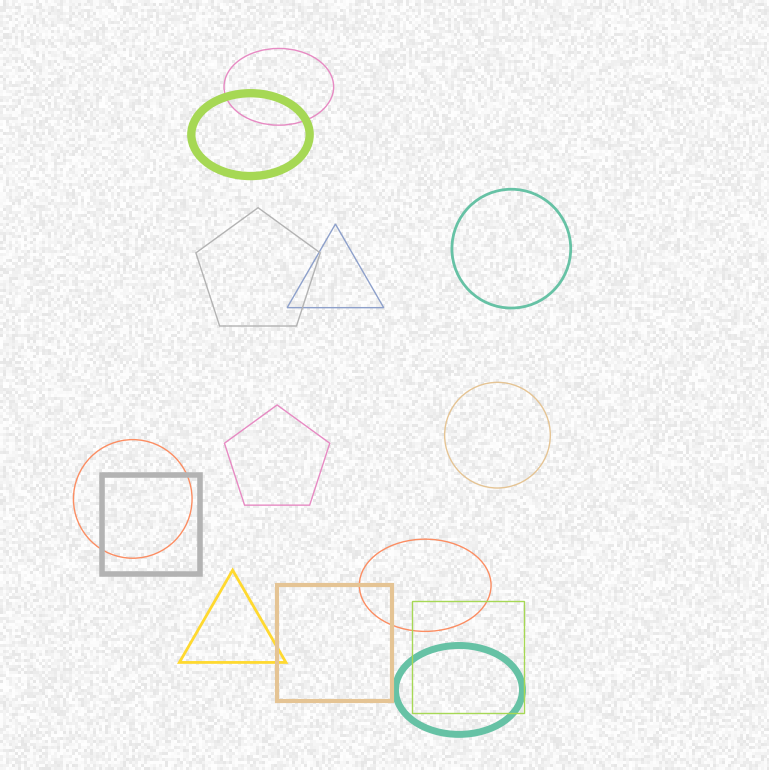[{"shape": "circle", "thickness": 1, "radius": 0.39, "center": [0.664, 0.677]}, {"shape": "oval", "thickness": 2.5, "radius": 0.41, "center": [0.596, 0.104]}, {"shape": "circle", "thickness": 0.5, "radius": 0.39, "center": [0.172, 0.352]}, {"shape": "oval", "thickness": 0.5, "radius": 0.43, "center": [0.552, 0.24]}, {"shape": "triangle", "thickness": 0.5, "radius": 0.36, "center": [0.436, 0.637]}, {"shape": "pentagon", "thickness": 0.5, "radius": 0.36, "center": [0.36, 0.402]}, {"shape": "oval", "thickness": 0.5, "radius": 0.36, "center": [0.362, 0.887]}, {"shape": "oval", "thickness": 3, "radius": 0.38, "center": [0.325, 0.825]}, {"shape": "square", "thickness": 0.5, "radius": 0.36, "center": [0.608, 0.146]}, {"shape": "triangle", "thickness": 1, "radius": 0.4, "center": [0.302, 0.18]}, {"shape": "square", "thickness": 1.5, "radius": 0.38, "center": [0.435, 0.164]}, {"shape": "circle", "thickness": 0.5, "radius": 0.34, "center": [0.646, 0.435]}, {"shape": "pentagon", "thickness": 0.5, "radius": 0.42, "center": [0.335, 0.645]}, {"shape": "square", "thickness": 2, "radius": 0.32, "center": [0.196, 0.319]}]